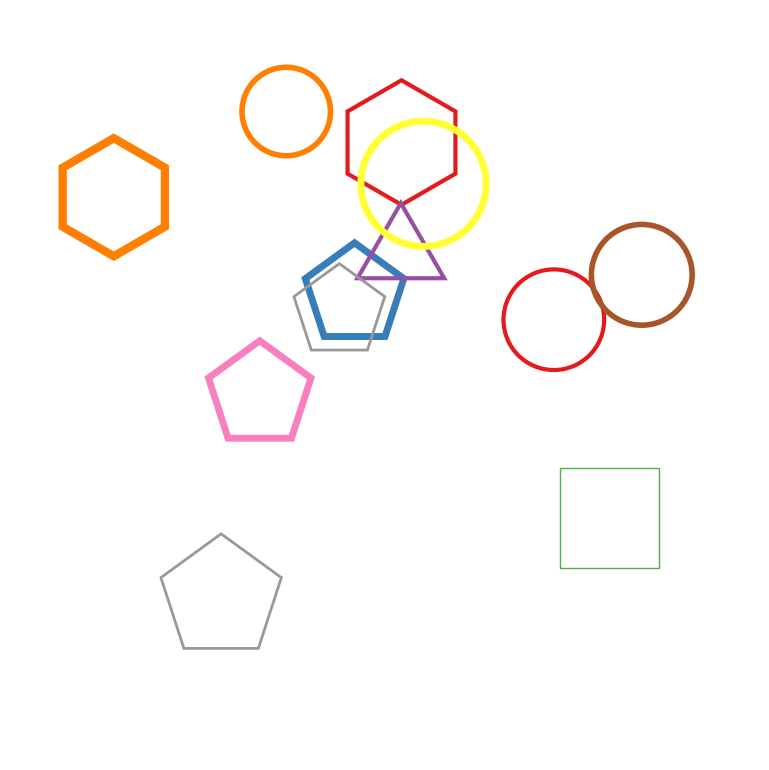[{"shape": "hexagon", "thickness": 1.5, "radius": 0.4, "center": [0.521, 0.815]}, {"shape": "circle", "thickness": 1.5, "radius": 0.33, "center": [0.719, 0.585]}, {"shape": "pentagon", "thickness": 2.5, "radius": 0.34, "center": [0.46, 0.617]}, {"shape": "square", "thickness": 0.5, "radius": 0.32, "center": [0.792, 0.327]}, {"shape": "triangle", "thickness": 1.5, "radius": 0.33, "center": [0.521, 0.671]}, {"shape": "circle", "thickness": 2, "radius": 0.29, "center": [0.372, 0.855]}, {"shape": "hexagon", "thickness": 3, "radius": 0.38, "center": [0.148, 0.744]}, {"shape": "circle", "thickness": 2.5, "radius": 0.41, "center": [0.55, 0.761]}, {"shape": "circle", "thickness": 2, "radius": 0.33, "center": [0.833, 0.643]}, {"shape": "pentagon", "thickness": 2.5, "radius": 0.35, "center": [0.337, 0.487]}, {"shape": "pentagon", "thickness": 1, "radius": 0.41, "center": [0.287, 0.224]}, {"shape": "pentagon", "thickness": 1, "radius": 0.31, "center": [0.441, 0.596]}]